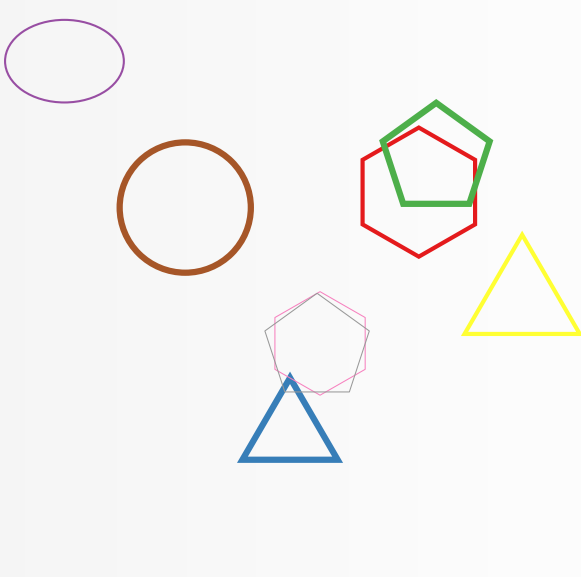[{"shape": "hexagon", "thickness": 2, "radius": 0.56, "center": [0.721, 0.666]}, {"shape": "triangle", "thickness": 3, "radius": 0.47, "center": [0.499, 0.25]}, {"shape": "pentagon", "thickness": 3, "radius": 0.48, "center": [0.75, 0.724]}, {"shape": "oval", "thickness": 1, "radius": 0.51, "center": [0.111, 0.893]}, {"shape": "triangle", "thickness": 2, "radius": 0.57, "center": [0.898, 0.478]}, {"shape": "circle", "thickness": 3, "radius": 0.56, "center": [0.319, 0.64]}, {"shape": "hexagon", "thickness": 0.5, "radius": 0.45, "center": [0.551, 0.404]}, {"shape": "pentagon", "thickness": 0.5, "radius": 0.47, "center": [0.546, 0.397]}]